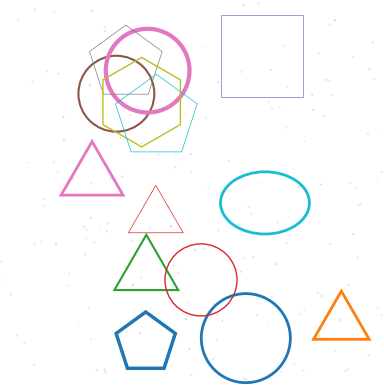[{"shape": "pentagon", "thickness": 2.5, "radius": 0.4, "center": [0.379, 0.109]}, {"shape": "circle", "thickness": 2, "radius": 0.58, "center": [0.638, 0.122]}, {"shape": "triangle", "thickness": 2, "radius": 0.42, "center": [0.887, 0.16]}, {"shape": "triangle", "thickness": 1.5, "radius": 0.48, "center": [0.38, 0.294]}, {"shape": "triangle", "thickness": 0.5, "radius": 0.41, "center": [0.405, 0.436]}, {"shape": "circle", "thickness": 1, "radius": 0.47, "center": [0.522, 0.273]}, {"shape": "square", "thickness": 0.5, "radius": 0.53, "center": [0.681, 0.856]}, {"shape": "circle", "thickness": 1.5, "radius": 0.49, "center": [0.302, 0.757]}, {"shape": "triangle", "thickness": 2, "radius": 0.46, "center": [0.239, 0.54]}, {"shape": "circle", "thickness": 3, "radius": 0.54, "center": [0.384, 0.817]}, {"shape": "pentagon", "thickness": 0.5, "radius": 0.5, "center": [0.327, 0.836]}, {"shape": "hexagon", "thickness": 1, "radius": 0.58, "center": [0.368, 0.735]}, {"shape": "pentagon", "thickness": 0.5, "radius": 0.56, "center": [0.406, 0.696]}, {"shape": "oval", "thickness": 2, "radius": 0.58, "center": [0.688, 0.473]}]